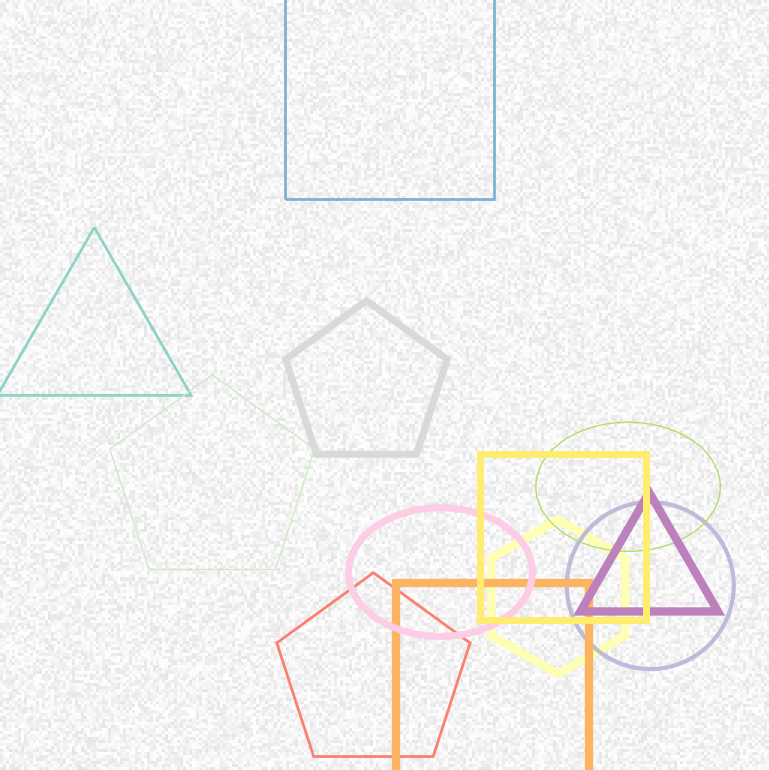[{"shape": "triangle", "thickness": 1, "radius": 0.73, "center": [0.122, 0.559]}, {"shape": "hexagon", "thickness": 3, "radius": 0.5, "center": [0.725, 0.225]}, {"shape": "circle", "thickness": 1.5, "radius": 0.54, "center": [0.844, 0.24]}, {"shape": "pentagon", "thickness": 1, "radius": 0.66, "center": [0.485, 0.124]}, {"shape": "square", "thickness": 1, "radius": 0.68, "center": [0.506, 0.878]}, {"shape": "square", "thickness": 3, "radius": 0.63, "center": [0.64, 0.118]}, {"shape": "oval", "thickness": 0.5, "radius": 0.6, "center": [0.816, 0.368]}, {"shape": "oval", "thickness": 2.5, "radius": 0.6, "center": [0.572, 0.257]}, {"shape": "pentagon", "thickness": 2.5, "radius": 0.55, "center": [0.476, 0.499]}, {"shape": "triangle", "thickness": 3, "radius": 0.52, "center": [0.843, 0.257]}, {"shape": "pentagon", "thickness": 0.5, "radius": 0.7, "center": [0.276, 0.373]}, {"shape": "square", "thickness": 2.5, "radius": 0.54, "center": [0.731, 0.302]}]